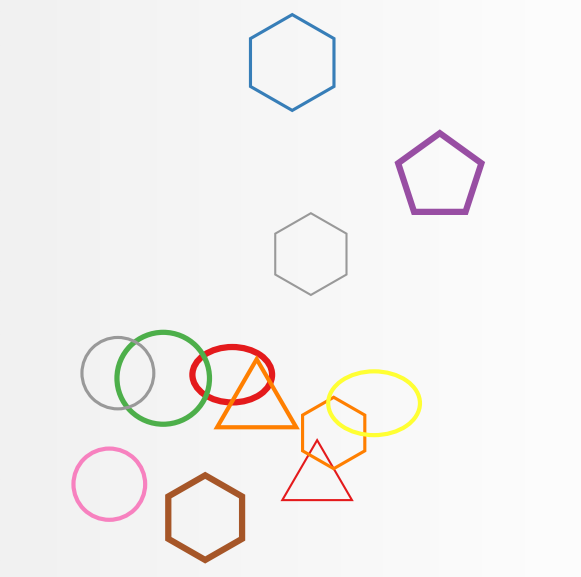[{"shape": "triangle", "thickness": 1, "radius": 0.35, "center": [0.546, 0.168]}, {"shape": "oval", "thickness": 3, "radius": 0.34, "center": [0.4, 0.35]}, {"shape": "hexagon", "thickness": 1.5, "radius": 0.41, "center": [0.503, 0.891]}, {"shape": "circle", "thickness": 2.5, "radius": 0.4, "center": [0.281, 0.344]}, {"shape": "pentagon", "thickness": 3, "radius": 0.38, "center": [0.757, 0.693]}, {"shape": "hexagon", "thickness": 1.5, "radius": 0.31, "center": [0.574, 0.249]}, {"shape": "triangle", "thickness": 2, "radius": 0.39, "center": [0.442, 0.299]}, {"shape": "oval", "thickness": 2, "radius": 0.39, "center": [0.644, 0.301]}, {"shape": "hexagon", "thickness": 3, "radius": 0.37, "center": [0.353, 0.103]}, {"shape": "circle", "thickness": 2, "radius": 0.31, "center": [0.188, 0.161]}, {"shape": "hexagon", "thickness": 1, "radius": 0.35, "center": [0.535, 0.559]}, {"shape": "circle", "thickness": 1.5, "radius": 0.31, "center": [0.203, 0.353]}]